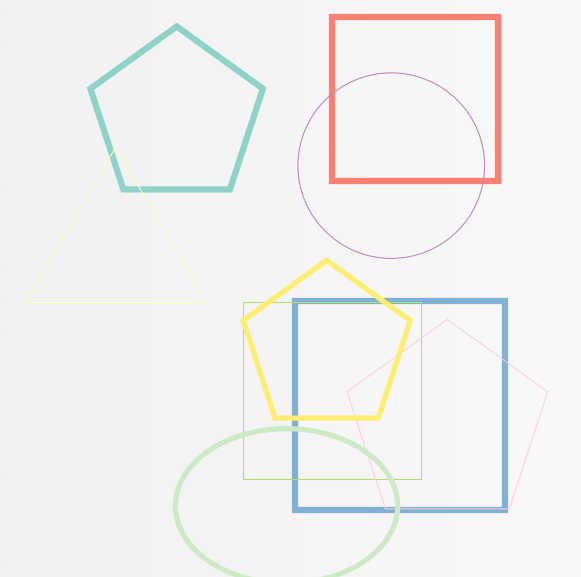[{"shape": "pentagon", "thickness": 3, "radius": 0.78, "center": [0.304, 0.797]}, {"shape": "triangle", "thickness": 0.5, "radius": 0.9, "center": [0.199, 0.565]}, {"shape": "square", "thickness": 3, "radius": 0.71, "center": [0.714, 0.828]}, {"shape": "square", "thickness": 3, "radius": 0.9, "center": [0.689, 0.297]}, {"shape": "square", "thickness": 0.5, "radius": 0.77, "center": [0.571, 0.323]}, {"shape": "pentagon", "thickness": 0.5, "radius": 0.91, "center": [0.77, 0.265]}, {"shape": "circle", "thickness": 0.5, "radius": 0.8, "center": [0.673, 0.712]}, {"shape": "oval", "thickness": 2.5, "radius": 0.96, "center": [0.493, 0.123]}, {"shape": "pentagon", "thickness": 2.5, "radius": 0.76, "center": [0.562, 0.397]}]